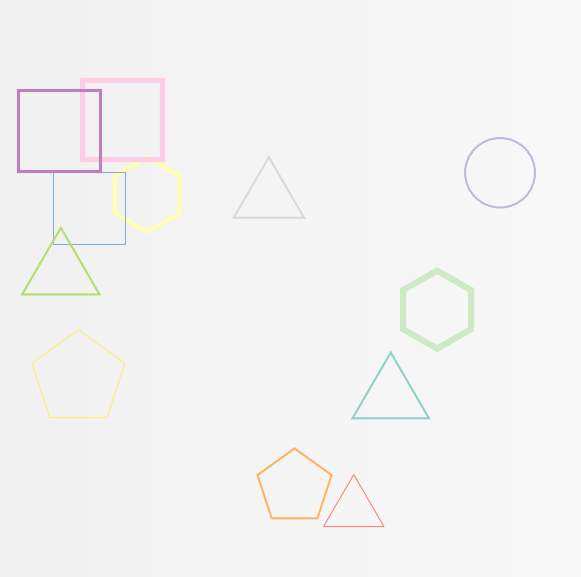[{"shape": "triangle", "thickness": 1, "radius": 0.38, "center": [0.672, 0.313]}, {"shape": "hexagon", "thickness": 2, "radius": 0.32, "center": [0.253, 0.662]}, {"shape": "circle", "thickness": 1, "radius": 0.3, "center": [0.86, 0.7]}, {"shape": "triangle", "thickness": 0.5, "radius": 0.3, "center": [0.609, 0.117]}, {"shape": "square", "thickness": 0.5, "radius": 0.31, "center": [0.153, 0.639]}, {"shape": "pentagon", "thickness": 1, "radius": 0.33, "center": [0.507, 0.156]}, {"shape": "triangle", "thickness": 1, "radius": 0.38, "center": [0.105, 0.528]}, {"shape": "square", "thickness": 2.5, "radius": 0.34, "center": [0.21, 0.792]}, {"shape": "triangle", "thickness": 1, "radius": 0.35, "center": [0.463, 0.657]}, {"shape": "square", "thickness": 1.5, "radius": 0.35, "center": [0.101, 0.773]}, {"shape": "hexagon", "thickness": 3, "radius": 0.34, "center": [0.752, 0.463]}, {"shape": "pentagon", "thickness": 0.5, "radius": 0.42, "center": [0.135, 0.344]}]